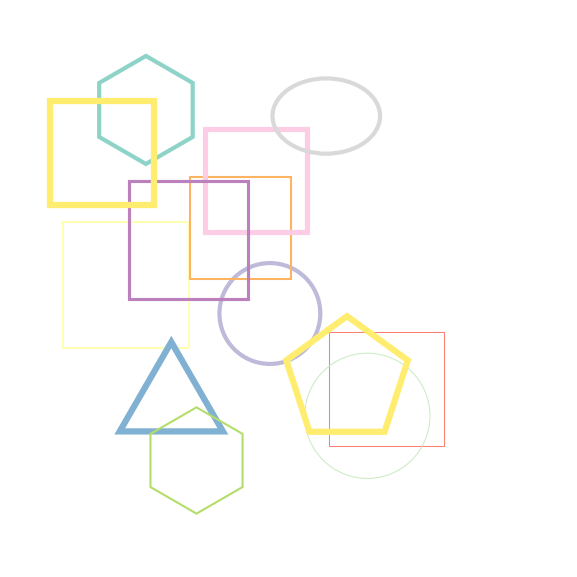[{"shape": "hexagon", "thickness": 2, "radius": 0.47, "center": [0.253, 0.809]}, {"shape": "square", "thickness": 1, "radius": 0.55, "center": [0.218, 0.506]}, {"shape": "circle", "thickness": 2, "radius": 0.44, "center": [0.467, 0.456]}, {"shape": "square", "thickness": 0.5, "radius": 0.49, "center": [0.669, 0.325]}, {"shape": "triangle", "thickness": 3, "radius": 0.52, "center": [0.297, 0.304]}, {"shape": "square", "thickness": 1, "radius": 0.44, "center": [0.417, 0.605]}, {"shape": "hexagon", "thickness": 1, "radius": 0.46, "center": [0.34, 0.202]}, {"shape": "square", "thickness": 2.5, "radius": 0.44, "center": [0.443, 0.687]}, {"shape": "oval", "thickness": 2, "radius": 0.47, "center": [0.565, 0.798]}, {"shape": "square", "thickness": 1.5, "radius": 0.51, "center": [0.326, 0.584]}, {"shape": "circle", "thickness": 0.5, "radius": 0.54, "center": [0.636, 0.279]}, {"shape": "pentagon", "thickness": 3, "radius": 0.55, "center": [0.601, 0.341]}, {"shape": "square", "thickness": 3, "radius": 0.45, "center": [0.176, 0.734]}]